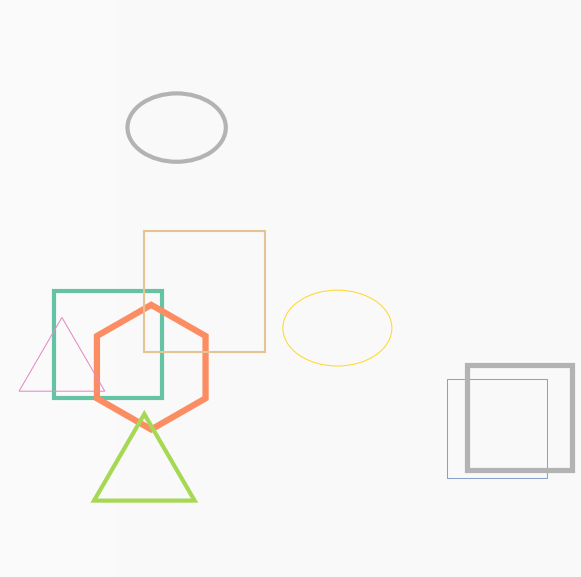[{"shape": "square", "thickness": 2, "radius": 0.46, "center": [0.186, 0.402]}, {"shape": "hexagon", "thickness": 3, "radius": 0.54, "center": [0.26, 0.363]}, {"shape": "square", "thickness": 0.5, "radius": 0.43, "center": [0.855, 0.258]}, {"shape": "triangle", "thickness": 0.5, "radius": 0.43, "center": [0.107, 0.364]}, {"shape": "triangle", "thickness": 2, "radius": 0.5, "center": [0.248, 0.182]}, {"shape": "oval", "thickness": 0.5, "radius": 0.47, "center": [0.58, 0.431]}, {"shape": "square", "thickness": 1, "radius": 0.52, "center": [0.352, 0.494]}, {"shape": "oval", "thickness": 2, "radius": 0.42, "center": [0.304, 0.778]}, {"shape": "square", "thickness": 2.5, "radius": 0.45, "center": [0.894, 0.276]}]